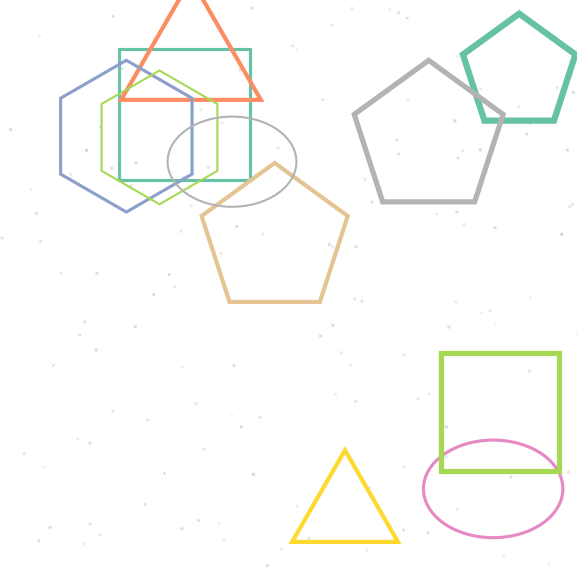[{"shape": "square", "thickness": 1.5, "radius": 0.57, "center": [0.32, 0.801]}, {"shape": "pentagon", "thickness": 3, "radius": 0.51, "center": [0.899, 0.873]}, {"shape": "triangle", "thickness": 2, "radius": 0.7, "center": [0.331, 0.896]}, {"shape": "hexagon", "thickness": 1.5, "radius": 0.66, "center": [0.219, 0.763]}, {"shape": "oval", "thickness": 1.5, "radius": 0.6, "center": [0.854, 0.153]}, {"shape": "hexagon", "thickness": 1, "radius": 0.58, "center": [0.276, 0.761]}, {"shape": "square", "thickness": 2.5, "radius": 0.51, "center": [0.865, 0.286]}, {"shape": "triangle", "thickness": 2, "radius": 0.53, "center": [0.597, 0.114]}, {"shape": "pentagon", "thickness": 2, "radius": 0.67, "center": [0.476, 0.584]}, {"shape": "pentagon", "thickness": 2.5, "radius": 0.68, "center": [0.742, 0.759]}, {"shape": "oval", "thickness": 1, "radius": 0.56, "center": [0.402, 0.719]}]